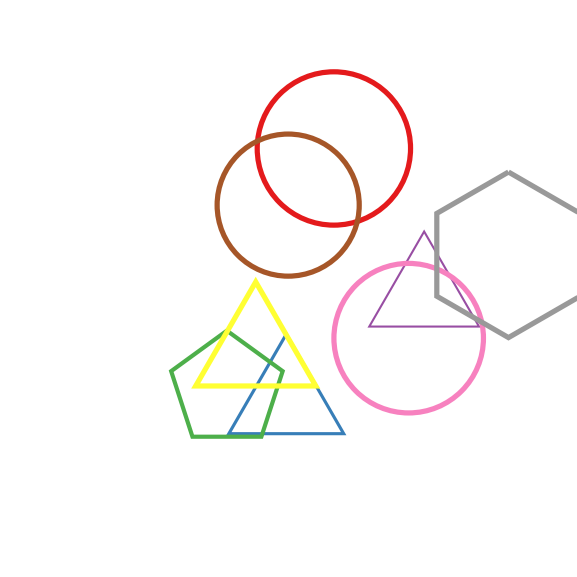[{"shape": "circle", "thickness": 2.5, "radius": 0.66, "center": [0.578, 0.742]}, {"shape": "triangle", "thickness": 1.5, "radius": 0.57, "center": [0.496, 0.306]}, {"shape": "pentagon", "thickness": 2, "radius": 0.51, "center": [0.393, 0.325]}, {"shape": "triangle", "thickness": 1, "radius": 0.55, "center": [0.734, 0.489]}, {"shape": "triangle", "thickness": 2.5, "radius": 0.6, "center": [0.443, 0.391]}, {"shape": "circle", "thickness": 2.5, "radius": 0.62, "center": [0.499, 0.644]}, {"shape": "circle", "thickness": 2.5, "radius": 0.65, "center": [0.708, 0.414]}, {"shape": "hexagon", "thickness": 2.5, "radius": 0.72, "center": [0.881, 0.558]}]